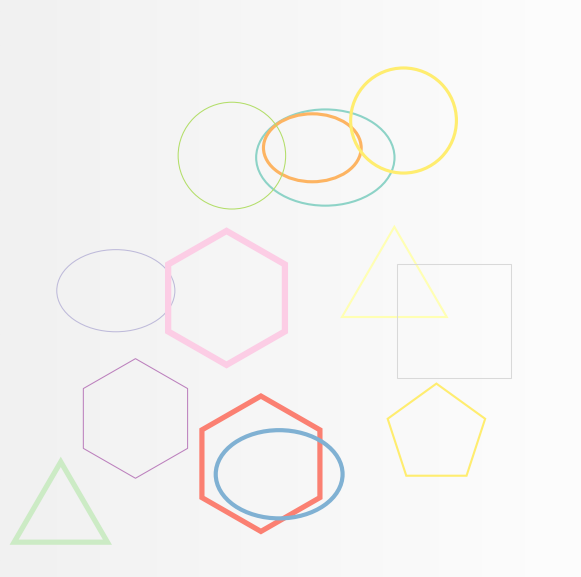[{"shape": "oval", "thickness": 1, "radius": 0.6, "center": [0.56, 0.726]}, {"shape": "triangle", "thickness": 1, "radius": 0.52, "center": [0.678, 0.502]}, {"shape": "oval", "thickness": 0.5, "radius": 0.51, "center": [0.199, 0.496]}, {"shape": "hexagon", "thickness": 2.5, "radius": 0.59, "center": [0.449, 0.196]}, {"shape": "oval", "thickness": 2, "radius": 0.55, "center": [0.48, 0.178]}, {"shape": "oval", "thickness": 1.5, "radius": 0.42, "center": [0.537, 0.743]}, {"shape": "circle", "thickness": 0.5, "radius": 0.46, "center": [0.399, 0.73]}, {"shape": "hexagon", "thickness": 3, "radius": 0.58, "center": [0.39, 0.483]}, {"shape": "square", "thickness": 0.5, "radius": 0.49, "center": [0.781, 0.443]}, {"shape": "hexagon", "thickness": 0.5, "radius": 0.52, "center": [0.233, 0.275]}, {"shape": "triangle", "thickness": 2.5, "radius": 0.46, "center": [0.105, 0.107]}, {"shape": "circle", "thickness": 1.5, "radius": 0.45, "center": [0.694, 0.79]}, {"shape": "pentagon", "thickness": 1, "radius": 0.44, "center": [0.751, 0.247]}]